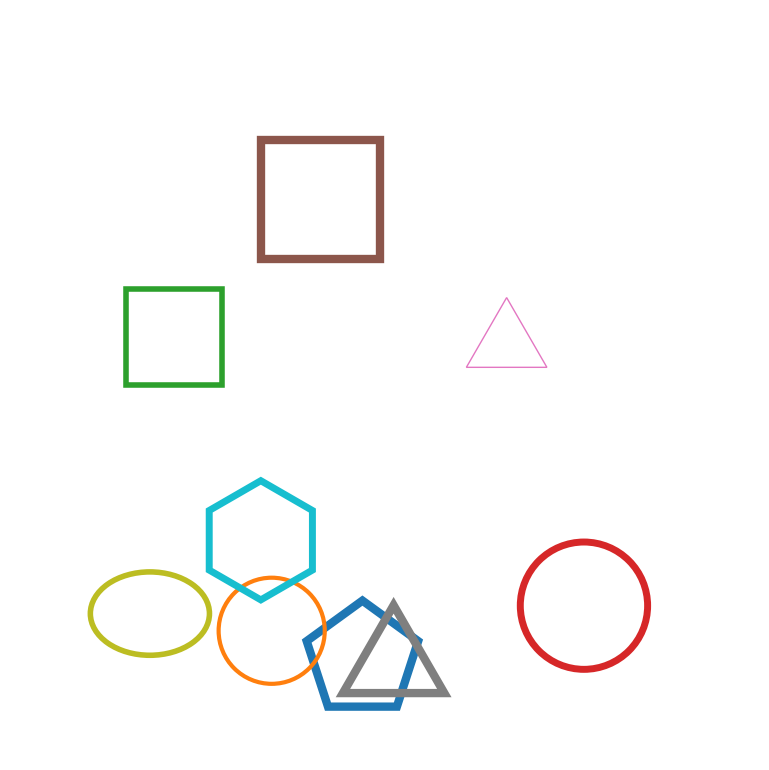[{"shape": "pentagon", "thickness": 3, "radius": 0.38, "center": [0.471, 0.144]}, {"shape": "circle", "thickness": 1.5, "radius": 0.34, "center": [0.353, 0.181]}, {"shape": "square", "thickness": 2, "radius": 0.31, "center": [0.226, 0.563]}, {"shape": "circle", "thickness": 2.5, "radius": 0.41, "center": [0.758, 0.213]}, {"shape": "square", "thickness": 3, "radius": 0.39, "center": [0.416, 0.741]}, {"shape": "triangle", "thickness": 0.5, "radius": 0.3, "center": [0.658, 0.553]}, {"shape": "triangle", "thickness": 3, "radius": 0.38, "center": [0.511, 0.138]}, {"shape": "oval", "thickness": 2, "radius": 0.39, "center": [0.195, 0.203]}, {"shape": "hexagon", "thickness": 2.5, "radius": 0.39, "center": [0.339, 0.298]}]